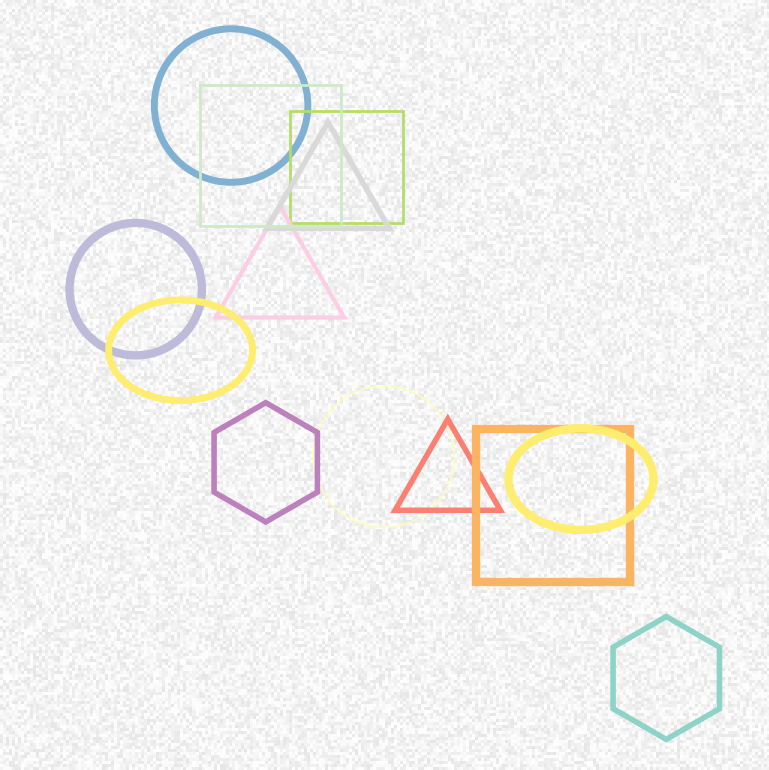[{"shape": "hexagon", "thickness": 2, "radius": 0.4, "center": [0.865, 0.12]}, {"shape": "circle", "thickness": 0.5, "radius": 0.46, "center": [0.499, 0.407]}, {"shape": "circle", "thickness": 3, "radius": 0.43, "center": [0.176, 0.624]}, {"shape": "triangle", "thickness": 2, "radius": 0.39, "center": [0.581, 0.377]}, {"shape": "circle", "thickness": 2.5, "radius": 0.5, "center": [0.3, 0.863]}, {"shape": "square", "thickness": 3, "radius": 0.5, "center": [0.718, 0.344]}, {"shape": "square", "thickness": 1, "radius": 0.37, "center": [0.45, 0.783]}, {"shape": "triangle", "thickness": 1.5, "radius": 0.48, "center": [0.364, 0.636]}, {"shape": "triangle", "thickness": 2, "radius": 0.46, "center": [0.426, 0.749]}, {"shape": "hexagon", "thickness": 2, "radius": 0.39, "center": [0.345, 0.4]}, {"shape": "square", "thickness": 1, "radius": 0.46, "center": [0.351, 0.798]}, {"shape": "oval", "thickness": 3, "radius": 0.47, "center": [0.754, 0.378]}, {"shape": "oval", "thickness": 2.5, "radius": 0.47, "center": [0.235, 0.545]}]